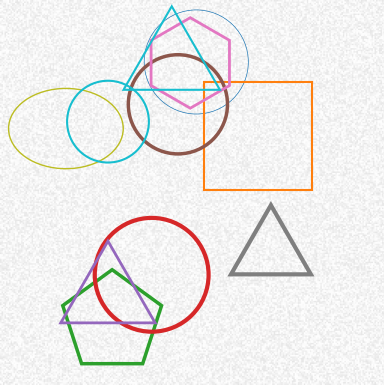[{"shape": "circle", "thickness": 0.5, "radius": 0.68, "center": [0.51, 0.839]}, {"shape": "square", "thickness": 1.5, "radius": 0.7, "center": [0.669, 0.647]}, {"shape": "pentagon", "thickness": 2.5, "radius": 0.67, "center": [0.291, 0.165]}, {"shape": "circle", "thickness": 3, "radius": 0.74, "center": [0.394, 0.286]}, {"shape": "triangle", "thickness": 2, "radius": 0.71, "center": [0.28, 0.232]}, {"shape": "circle", "thickness": 2.5, "radius": 0.64, "center": [0.462, 0.729]}, {"shape": "hexagon", "thickness": 2, "radius": 0.59, "center": [0.494, 0.837]}, {"shape": "triangle", "thickness": 3, "radius": 0.6, "center": [0.704, 0.347]}, {"shape": "oval", "thickness": 1, "radius": 0.74, "center": [0.171, 0.666]}, {"shape": "triangle", "thickness": 1.5, "radius": 0.72, "center": [0.446, 0.839]}, {"shape": "circle", "thickness": 1.5, "radius": 0.53, "center": [0.28, 0.684]}]